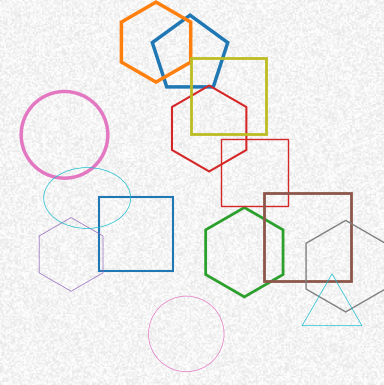[{"shape": "pentagon", "thickness": 2.5, "radius": 0.51, "center": [0.494, 0.858]}, {"shape": "square", "thickness": 1.5, "radius": 0.48, "center": [0.354, 0.392]}, {"shape": "hexagon", "thickness": 2.5, "radius": 0.52, "center": [0.405, 0.891]}, {"shape": "hexagon", "thickness": 2, "radius": 0.58, "center": [0.635, 0.345]}, {"shape": "square", "thickness": 1, "radius": 0.44, "center": [0.661, 0.552]}, {"shape": "hexagon", "thickness": 1.5, "radius": 0.56, "center": [0.543, 0.666]}, {"shape": "hexagon", "thickness": 0.5, "radius": 0.48, "center": [0.185, 0.339]}, {"shape": "square", "thickness": 2, "radius": 0.57, "center": [0.799, 0.385]}, {"shape": "circle", "thickness": 2.5, "radius": 0.56, "center": [0.167, 0.65]}, {"shape": "circle", "thickness": 0.5, "radius": 0.49, "center": [0.484, 0.133]}, {"shape": "hexagon", "thickness": 1, "radius": 0.59, "center": [0.898, 0.309]}, {"shape": "square", "thickness": 2, "radius": 0.49, "center": [0.594, 0.751]}, {"shape": "oval", "thickness": 0.5, "radius": 0.56, "center": [0.226, 0.486]}, {"shape": "triangle", "thickness": 0.5, "radius": 0.45, "center": [0.862, 0.199]}]